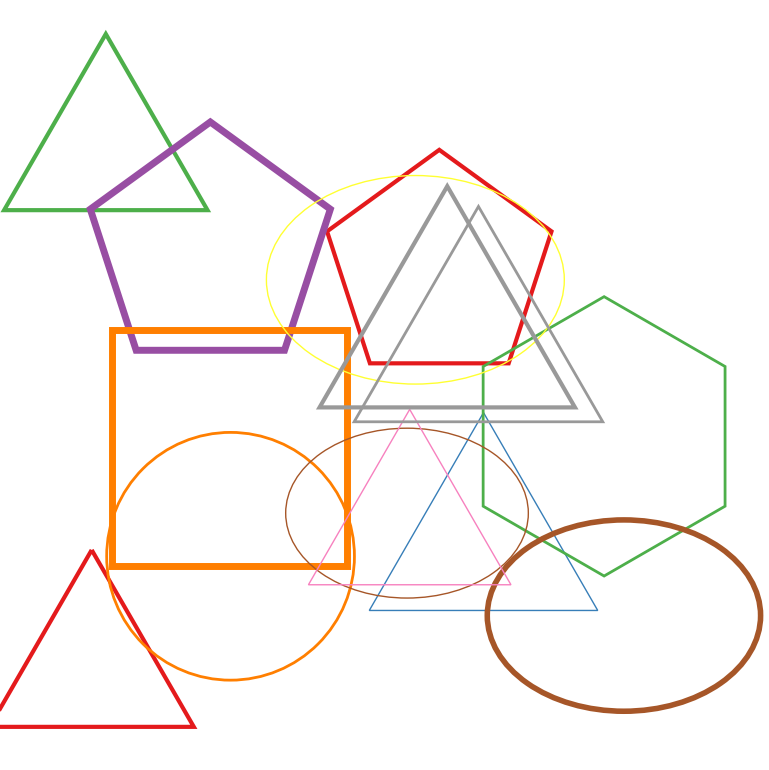[{"shape": "triangle", "thickness": 1.5, "radius": 0.77, "center": [0.119, 0.133]}, {"shape": "pentagon", "thickness": 1.5, "radius": 0.77, "center": [0.571, 0.652]}, {"shape": "triangle", "thickness": 0.5, "radius": 0.86, "center": [0.628, 0.293]}, {"shape": "hexagon", "thickness": 1, "radius": 0.91, "center": [0.785, 0.433]}, {"shape": "triangle", "thickness": 1.5, "radius": 0.76, "center": [0.137, 0.803]}, {"shape": "pentagon", "thickness": 2.5, "radius": 0.82, "center": [0.273, 0.678]}, {"shape": "circle", "thickness": 1, "radius": 0.8, "center": [0.299, 0.278]}, {"shape": "square", "thickness": 2.5, "radius": 0.76, "center": [0.298, 0.418]}, {"shape": "oval", "thickness": 0.5, "radius": 0.97, "center": [0.539, 0.637]}, {"shape": "oval", "thickness": 2, "radius": 0.89, "center": [0.81, 0.201]}, {"shape": "oval", "thickness": 0.5, "radius": 0.79, "center": [0.529, 0.334]}, {"shape": "triangle", "thickness": 0.5, "radius": 0.76, "center": [0.532, 0.316]}, {"shape": "triangle", "thickness": 1.5, "radius": 0.96, "center": [0.581, 0.567]}, {"shape": "triangle", "thickness": 1, "radius": 0.93, "center": [0.621, 0.545]}]